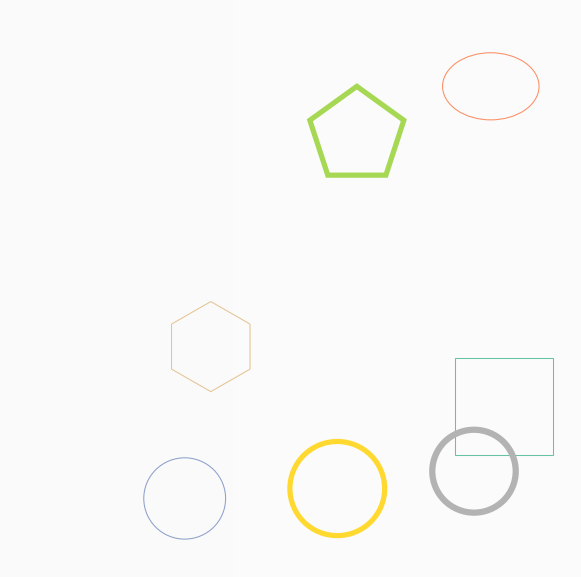[{"shape": "square", "thickness": 0.5, "radius": 0.42, "center": [0.867, 0.295]}, {"shape": "oval", "thickness": 0.5, "radius": 0.42, "center": [0.844, 0.85]}, {"shape": "circle", "thickness": 0.5, "radius": 0.35, "center": [0.318, 0.136]}, {"shape": "pentagon", "thickness": 2.5, "radius": 0.43, "center": [0.614, 0.765]}, {"shape": "circle", "thickness": 2.5, "radius": 0.41, "center": [0.58, 0.153]}, {"shape": "hexagon", "thickness": 0.5, "radius": 0.39, "center": [0.363, 0.399]}, {"shape": "circle", "thickness": 3, "radius": 0.36, "center": [0.815, 0.183]}]